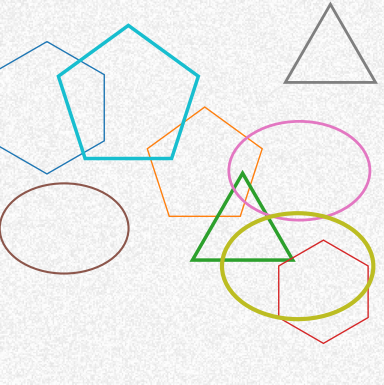[{"shape": "hexagon", "thickness": 1, "radius": 0.86, "center": [0.122, 0.72]}, {"shape": "pentagon", "thickness": 1, "radius": 0.78, "center": [0.532, 0.565]}, {"shape": "triangle", "thickness": 2.5, "radius": 0.75, "center": [0.63, 0.4]}, {"shape": "hexagon", "thickness": 1, "radius": 0.67, "center": [0.84, 0.242]}, {"shape": "oval", "thickness": 1.5, "radius": 0.84, "center": [0.167, 0.407]}, {"shape": "oval", "thickness": 2, "radius": 0.92, "center": [0.778, 0.557]}, {"shape": "triangle", "thickness": 2, "radius": 0.68, "center": [0.858, 0.854]}, {"shape": "oval", "thickness": 3, "radius": 0.98, "center": [0.773, 0.309]}, {"shape": "pentagon", "thickness": 2.5, "radius": 0.96, "center": [0.333, 0.743]}]